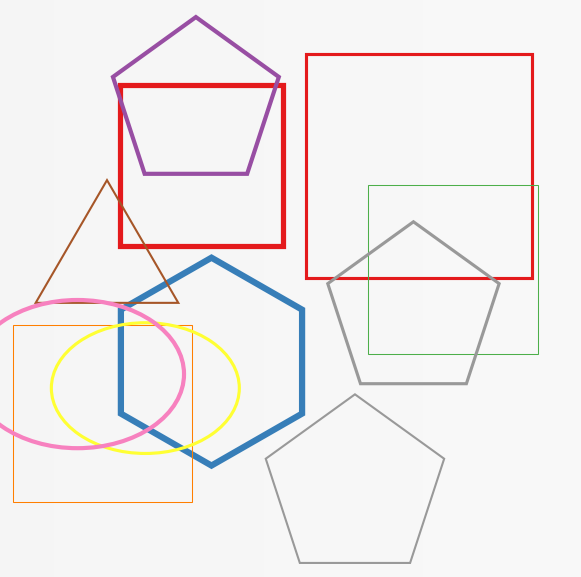[{"shape": "square", "thickness": 2.5, "radius": 0.7, "center": [0.346, 0.713]}, {"shape": "square", "thickness": 1.5, "radius": 0.97, "center": [0.721, 0.711]}, {"shape": "hexagon", "thickness": 3, "radius": 0.9, "center": [0.364, 0.373]}, {"shape": "square", "thickness": 0.5, "radius": 0.73, "center": [0.779, 0.533]}, {"shape": "pentagon", "thickness": 2, "radius": 0.75, "center": [0.337, 0.82]}, {"shape": "square", "thickness": 0.5, "radius": 0.77, "center": [0.177, 0.283]}, {"shape": "oval", "thickness": 1.5, "radius": 0.81, "center": [0.25, 0.327]}, {"shape": "triangle", "thickness": 1, "radius": 0.71, "center": [0.184, 0.546]}, {"shape": "oval", "thickness": 2, "radius": 0.92, "center": [0.133, 0.351]}, {"shape": "pentagon", "thickness": 1.5, "radius": 0.77, "center": [0.711, 0.46]}, {"shape": "pentagon", "thickness": 1, "radius": 0.81, "center": [0.611, 0.155]}]